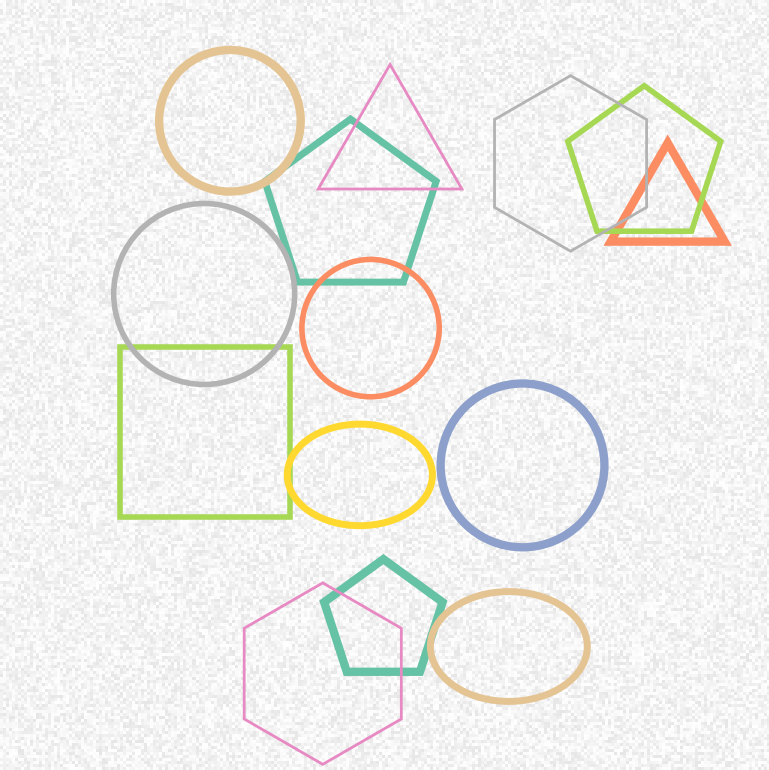[{"shape": "pentagon", "thickness": 2.5, "radius": 0.59, "center": [0.455, 0.728]}, {"shape": "pentagon", "thickness": 3, "radius": 0.4, "center": [0.498, 0.193]}, {"shape": "triangle", "thickness": 3, "radius": 0.43, "center": [0.867, 0.729]}, {"shape": "circle", "thickness": 2, "radius": 0.45, "center": [0.481, 0.574]}, {"shape": "circle", "thickness": 3, "radius": 0.53, "center": [0.679, 0.396]}, {"shape": "triangle", "thickness": 1, "radius": 0.54, "center": [0.507, 0.808]}, {"shape": "hexagon", "thickness": 1, "radius": 0.59, "center": [0.419, 0.125]}, {"shape": "pentagon", "thickness": 2, "radius": 0.52, "center": [0.837, 0.784]}, {"shape": "square", "thickness": 2, "radius": 0.55, "center": [0.266, 0.439]}, {"shape": "oval", "thickness": 2.5, "radius": 0.47, "center": [0.467, 0.383]}, {"shape": "oval", "thickness": 2.5, "radius": 0.51, "center": [0.661, 0.16]}, {"shape": "circle", "thickness": 3, "radius": 0.46, "center": [0.299, 0.843]}, {"shape": "circle", "thickness": 2, "radius": 0.59, "center": [0.265, 0.618]}, {"shape": "hexagon", "thickness": 1, "radius": 0.57, "center": [0.741, 0.788]}]